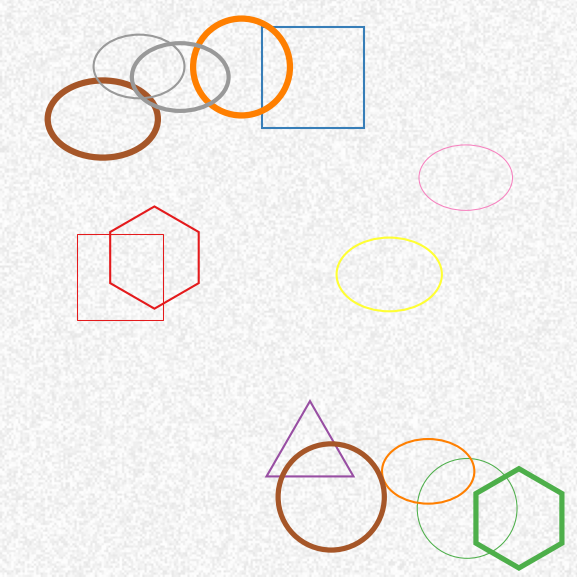[{"shape": "hexagon", "thickness": 1, "radius": 0.44, "center": [0.267, 0.553]}, {"shape": "square", "thickness": 0.5, "radius": 0.37, "center": [0.208, 0.519]}, {"shape": "square", "thickness": 1, "radius": 0.44, "center": [0.542, 0.865]}, {"shape": "hexagon", "thickness": 2.5, "radius": 0.43, "center": [0.899, 0.102]}, {"shape": "circle", "thickness": 0.5, "radius": 0.43, "center": [0.809, 0.119]}, {"shape": "triangle", "thickness": 1, "radius": 0.43, "center": [0.537, 0.218]}, {"shape": "circle", "thickness": 3, "radius": 0.42, "center": [0.418, 0.883]}, {"shape": "oval", "thickness": 1, "radius": 0.4, "center": [0.741, 0.183]}, {"shape": "oval", "thickness": 1, "radius": 0.46, "center": [0.674, 0.524]}, {"shape": "oval", "thickness": 3, "radius": 0.48, "center": [0.178, 0.793]}, {"shape": "circle", "thickness": 2.5, "radius": 0.46, "center": [0.574, 0.139]}, {"shape": "oval", "thickness": 0.5, "radius": 0.4, "center": [0.806, 0.692]}, {"shape": "oval", "thickness": 2, "radius": 0.42, "center": [0.312, 0.866]}, {"shape": "oval", "thickness": 1, "radius": 0.39, "center": [0.241, 0.884]}]